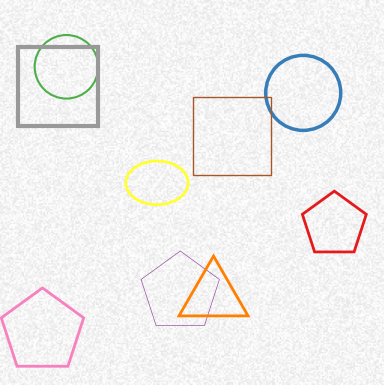[{"shape": "pentagon", "thickness": 2, "radius": 0.44, "center": [0.868, 0.416]}, {"shape": "circle", "thickness": 2.5, "radius": 0.49, "center": [0.788, 0.759]}, {"shape": "circle", "thickness": 1.5, "radius": 0.41, "center": [0.173, 0.826]}, {"shape": "pentagon", "thickness": 0.5, "radius": 0.53, "center": [0.468, 0.241]}, {"shape": "triangle", "thickness": 2, "radius": 0.52, "center": [0.555, 0.231]}, {"shape": "oval", "thickness": 2, "radius": 0.4, "center": [0.408, 0.525]}, {"shape": "square", "thickness": 1, "radius": 0.51, "center": [0.602, 0.646]}, {"shape": "pentagon", "thickness": 2, "radius": 0.56, "center": [0.11, 0.14]}, {"shape": "square", "thickness": 3, "radius": 0.52, "center": [0.15, 0.776]}]